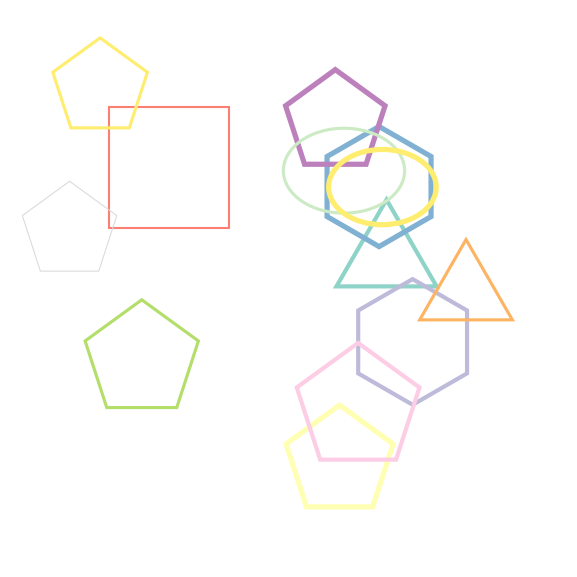[{"shape": "triangle", "thickness": 2, "radius": 0.5, "center": [0.669, 0.553]}, {"shape": "pentagon", "thickness": 2.5, "radius": 0.49, "center": [0.588, 0.2]}, {"shape": "hexagon", "thickness": 2, "radius": 0.54, "center": [0.714, 0.407]}, {"shape": "square", "thickness": 1, "radius": 0.52, "center": [0.293, 0.709]}, {"shape": "hexagon", "thickness": 2.5, "radius": 0.52, "center": [0.656, 0.676]}, {"shape": "triangle", "thickness": 1.5, "radius": 0.46, "center": [0.807, 0.492]}, {"shape": "pentagon", "thickness": 1.5, "radius": 0.52, "center": [0.245, 0.377]}, {"shape": "pentagon", "thickness": 2, "radius": 0.56, "center": [0.62, 0.294]}, {"shape": "pentagon", "thickness": 0.5, "radius": 0.43, "center": [0.12, 0.599]}, {"shape": "pentagon", "thickness": 2.5, "radius": 0.45, "center": [0.581, 0.788]}, {"shape": "oval", "thickness": 1.5, "radius": 0.52, "center": [0.596, 0.704]}, {"shape": "pentagon", "thickness": 1.5, "radius": 0.43, "center": [0.173, 0.847]}, {"shape": "oval", "thickness": 2.5, "radius": 0.47, "center": [0.662, 0.675]}]